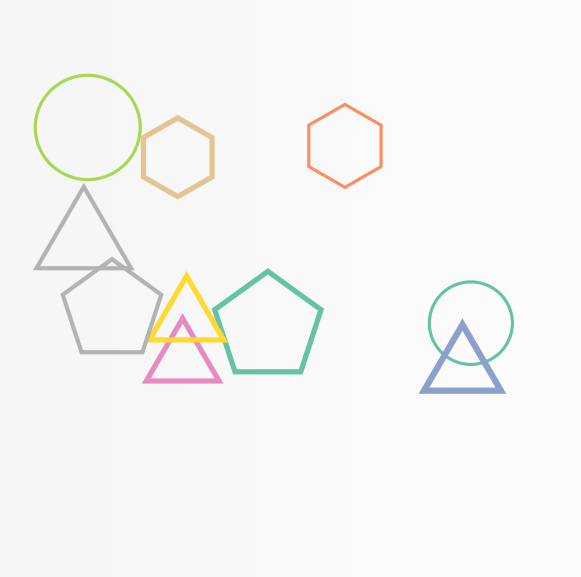[{"shape": "pentagon", "thickness": 2.5, "radius": 0.48, "center": [0.461, 0.433]}, {"shape": "circle", "thickness": 1.5, "radius": 0.36, "center": [0.81, 0.44]}, {"shape": "hexagon", "thickness": 1.5, "radius": 0.36, "center": [0.593, 0.747]}, {"shape": "triangle", "thickness": 3, "radius": 0.38, "center": [0.796, 0.361]}, {"shape": "triangle", "thickness": 2.5, "radius": 0.36, "center": [0.314, 0.376]}, {"shape": "circle", "thickness": 1.5, "radius": 0.45, "center": [0.151, 0.778]}, {"shape": "triangle", "thickness": 2.5, "radius": 0.37, "center": [0.321, 0.447]}, {"shape": "hexagon", "thickness": 2.5, "radius": 0.34, "center": [0.306, 0.727]}, {"shape": "triangle", "thickness": 2, "radius": 0.47, "center": [0.144, 0.582]}, {"shape": "pentagon", "thickness": 2, "radius": 0.45, "center": [0.193, 0.461]}]